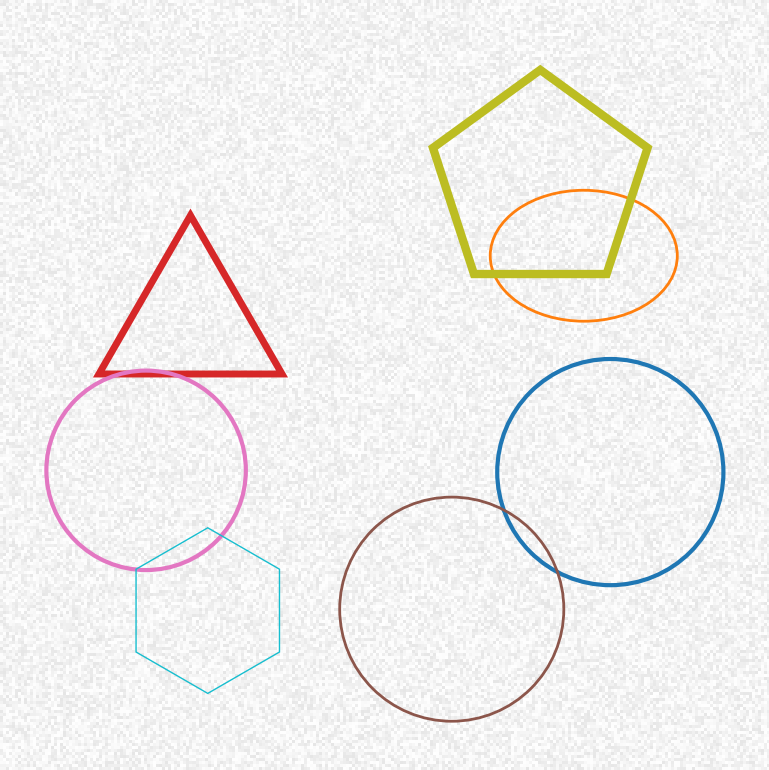[{"shape": "circle", "thickness": 1.5, "radius": 0.73, "center": [0.793, 0.387]}, {"shape": "oval", "thickness": 1, "radius": 0.61, "center": [0.758, 0.668]}, {"shape": "triangle", "thickness": 2.5, "radius": 0.69, "center": [0.247, 0.583]}, {"shape": "circle", "thickness": 1, "radius": 0.73, "center": [0.587, 0.209]}, {"shape": "circle", "thickness": 1.5, "radius": 0.65, "center": [0.19, 0.389]}, {"shape": "pentagon", "thickness": 3, "radius": 0.73, "center": [0.702, 0.763]}, {"shape": "hexagon", "thickness": 0.5, "radius": 0.54, "center": [0.27, 0.207]}]